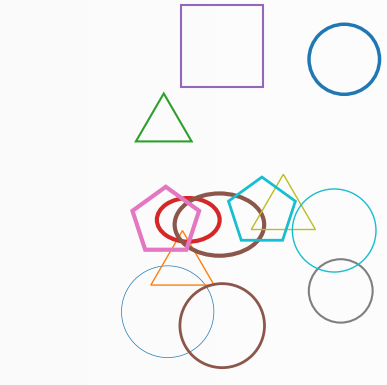[{"shape": "circle", "thickness": 2.5, "radius": 0.46, "center": [0.888, 0.846]}, {"shape": "circle", "thickness": 0.5, "radius": 0.6, "center": [0.433, 0.19]}, {"shape": "triangle", "thickness": 1, "radius": 0.47, "center": [0.471, 0.307]}, {"shape": "triangle", "thickness": 1.5, "radius": 0.42, "center": [0.423, 0.674]}, {"shape": "oval", "thickness": 3, "radius": 0.4, "center": [0.486, 0.429]}, {"shape": "square", "thickness": 1.5, "radius": 0.53, "center": [0.572, 0.881]}, {"shape": "oval", "thickness": 3, "radius": 0.58, "center": [0.566, 0.417]}, {"shape": "circle", "thickness": 2, "radius": 0.55, "center": [0.573, 0.154]}, {"shape": "pentagon", "thickness": 3, "radius": 0.45, "center": [0.428, 0.424]}, {"shape": "circle", "thickness": 1.5, "radius": 0.41, "center": [0.879, 0.244]}, {"shape": "triangle", "thickness": 1, "radius": 0.48, "center": [0.731, 0.452]}, {"shape": "pentagon", "thickness": 2, "radius": 0.45, "center": [0.676, 0.449]}, {"shape": "circle", "thickness": 1, "radius": 0.54, "center": [0.862, 0.401]}]